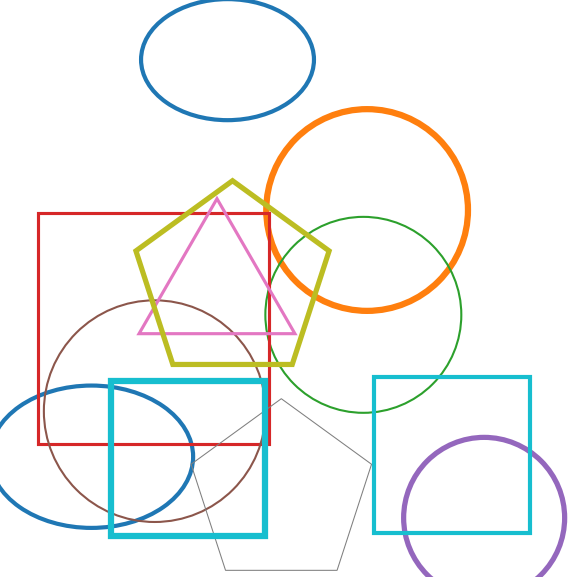[{"shape": "oval", "thickness": 2, "radius": 0.88, "center": [0.158, 0.208]}, {"shape": "oval", "thickness": 2, "radius": 0.75, "center": [0.394, 0.896]}, {"shape": "circle", "thickness": 3, "radius": 0.87, "center": [0.636, 0.635]}, {"shape": "circle", "thickness": 1, "radius": 0.85, "center": [0.629, 0.454]}, {"shape": "square", "thickness": 1.5, "radius": 1.0, "center": [0.266, 0.43]}, {"shape": "circle", "thickness": 2.5, "radius": 0.7, "center": [0.838, 0.102]}, {"shape": "circle", "thickness": 1, "radius": 0.96, "center": [0.268, 0.287]}, {"shape": "triangle", "thickness": 1.5, "radius": 0.78, "center": [0.376, 0.499]}, {"shape": "pentagon", "thickness": 0.5, "radius": 0.82, "center": [0.487, 0.144]}, {"shape": "pentagon", "thickness": 2.5, "radius": 0.88, "center": [0.403, 0.51]}, {"shape": "square", "thickness": 3, "radius": 0.67, "center": [0.325, 0.205]}, {"shape": "square", "thickness": 2, "radius": 0.67, "center": [0.782, 0.211]}]